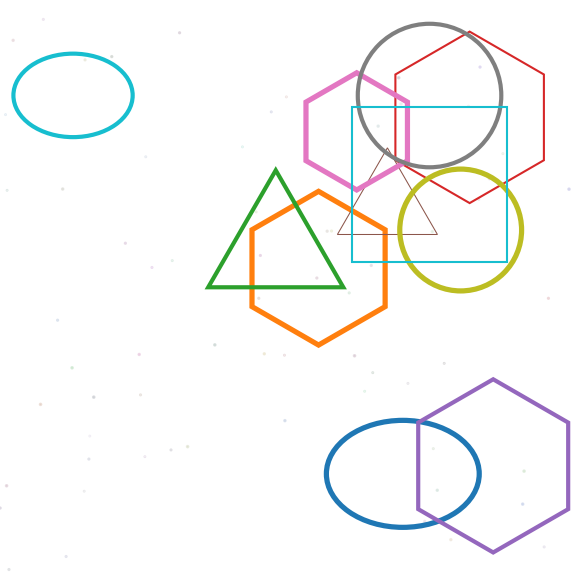[{"shape": "oval", "thickness": 2.5, "radius": 0.66, "center": [0.698, 0.179]}, {"shape": "hexagon", "thickness": 2.5, "radius": 0.67, "center": [0.552, 0.535]}, {"shape": "triangle", "thickness": 2, "radius": 0.68, "center": [0.477, 0.569]}, {"shape": "hexagon", "thickness": 1, "radius": 0.74, "center": [0.813, 0.796]}, {"shape": "hexagon", "thickness": 2, "radius": 0.75, "center": [0.854, 0.192]}, {"shape": "triangle", "thickness": 0.5, "radius": 0.5, "center": [0.671, 0.643]}, {"shape": "hexagon", "thickness": 2.5, "radius": 0.51, "center": [0.618, 0.772]}, {"shape": "circle", "thickness": 2, "radius": 0.62, "center": [0.744, 0.834]}, {"shape": "circle", "thickness": 2.5, "radius": 0.53, "center": [0.798, 0.601]}, {"shape": "square", "thickness": 1, "radius": 0.67, "center": [0.744, 0.679]}, {"shape": "oval", "thickness": 2, "radius": 0.52, "center": [0.126, 0.834]}]